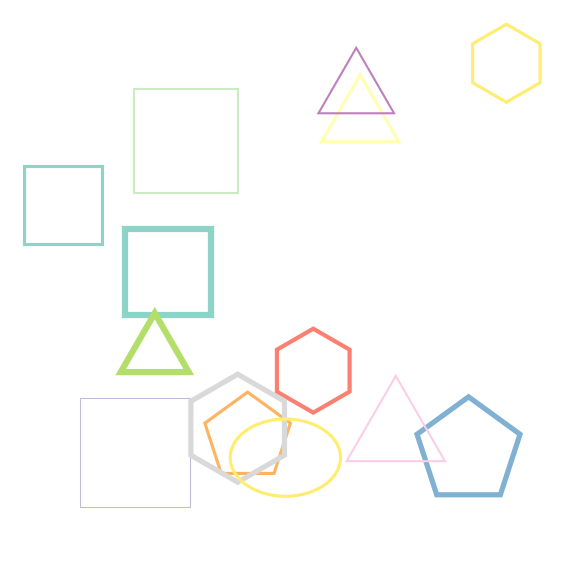[{"shape": "square", "thickness": 1.5, "radius": 0.34, "center": [0.109, 0.645]}, {"shape": "square", "thickness": 3, "radius": 0.37, "center": [0.291, 0.529]}, {"shape": "triangle", "thickness": 1.5, "radius": 0.39, "center": [0.624, 0.792]}, {"shape": "square", "thickness": 0.5, "radius": 0.47, "center": [0.234, 0.215]}, {"shape": "hexagon", "thickness": 2, "radius": 0.36, "center": [0.542, 0.357]}, {"shape": "pentagon", "thickness": 2.5, "radius": 0.47, "center": [0.811, 0.218]}, {"shape": "pentagon", "thickness": 1.5, "radius": 0.39, "center": [0.429, 0.242]}, {"shape": "triangle", "thickness": 3, "radius": 0.34, "center": [0.268, 0.389]}, {"shape": "triangle", "thickness": 1, "radius": 0.49, "center": [0.685, 0.25]}, {"shape": "hexagon", "thickness": 2.5, "radius": 0.47, "center": [0.412, 0.258]}, {"shape": "triangle", "thickness": 1, "radius": 0.38, "center": [0.617, 0.841]}, {"shape": "square", "thickness": 1, "radius": 0.45, "center": [0.322, 0.755]}, {"shape": "hexagon", "thickness": 1.5, "radius": 0.34, "center": [0.877, 0.89]}, {"shape": "oval", "thickness": 1.5, "radius": 0.48, "center": [0.494, 0.207]}]